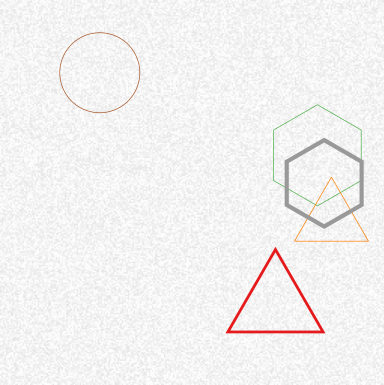[{"shape": "triangle", "thickness": 2, "radius": 0.71, "center": [0.716, 0.209]}, {"shape": "hexagon", "thickness": 0.5, "radius": 0.66, "center": [0.825, 0.597]}, {"shape": "triangle", "thickness": 0.5, "radius": 0.55, "center": [0.861, 0.429]}, {"shape": "circle", "thickness": 0.5, "radius": 0.52, "center": [0.259, 0.811]}, {"shape": "hexagon", "thickness": 3, "radius": 0.56, "center": [0.842, 0.524]}]